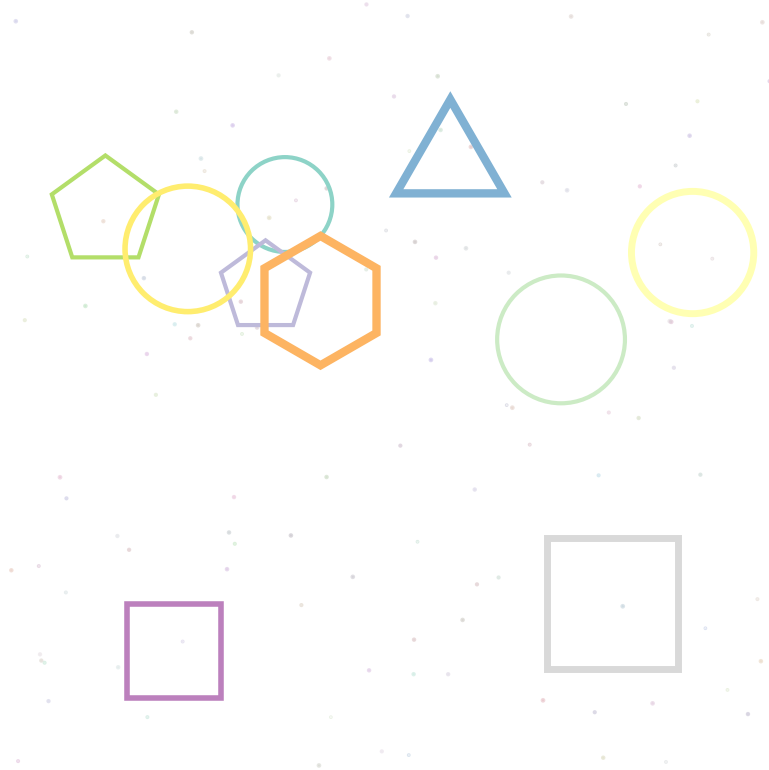[{"shape": "circle", "thickness": 1.5, "radius": 0.31, "center": [0.37, 0.734]}, {"shape": "circle", "thickness": 2.5, "radius": 0.4, "center": [0.9, 0.672]}, {"shape": "pentagon", "thickness": 1.5, "radius": 0.3, "center": [0.345, 0.627]}, {"shape": "triangle", "thickness": 3, "radius": 0.41, "center": [0.585, 0.789]}, {"shape": "hexagon", "thickness": 3, "radius": 0.42, "center": [0.416, 0.61]}, {"shape": "pentagon", "thickness": 1.5, "radius": 0.37, "center": [0.137, 0.725]}, {"shape": "square", "thickness": 2.5, "radius": 0.42, "center": [0.795, 0.216]}, {"shape": "square", "thickness": 2, "radius": 0.31, "center": [0.226, 0.155]}, {"shape": "circle", "thickness": 1.5, "radius": 0.41, "center": [0.729, 0.559]}, {"shape": "circle", "thickness": 2, "radius": 0.41, "center": [0.244, 0.677]}]